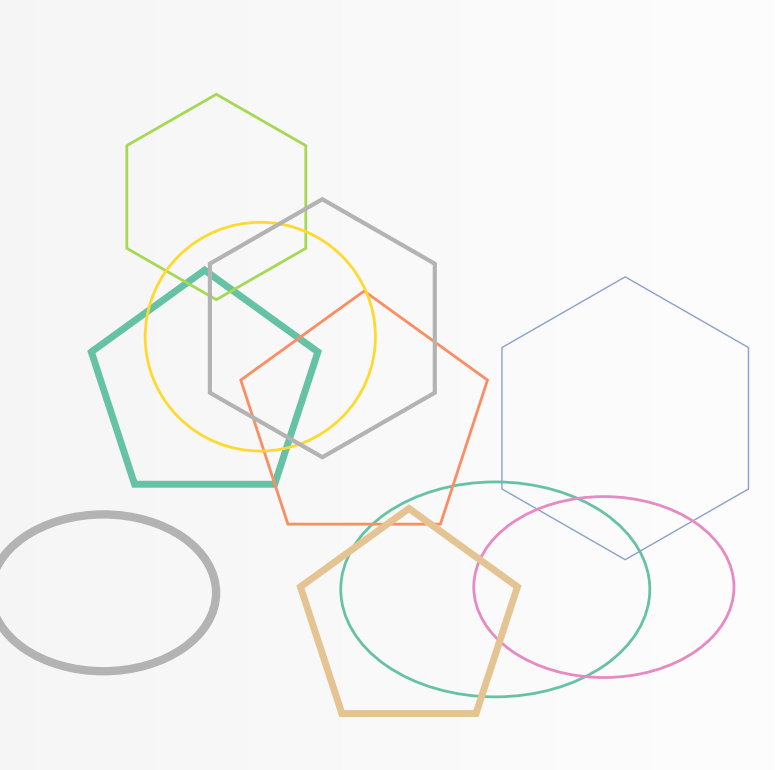[{"shape": "oval", "thickness": 1, "radius": 1.0, "center": [0.639, 0.235]}, {"shape": "pentagon", "thickness": 2.5, "radius": 0.77, "center": [0.264, 0.495]}, {"shape": "pentagon", "thickness": 1, "radius": 0.84, "center": [0.47, 0.455]}, {"shape": "hexagon", "thickness": 0.5, "radius": 0.92, "center": [0.807, 0.457]}, {"shape": "oval", "thickness": 1, "radius": 0.84, "center": [0.779, 0.238]}, {"shape": "hexagon", "thickness": 1, "radius": 0.67, "center": [0.279, 0.744]}, {"shape": "circle", "thickness": 1, "radius": 0.74, "center": [0.336, 0.563]}, {"shape": "pentagon", "thickness": 2.5, "radius": 0.74, "center": [0.528, 0.192]}, {"shape": "oval", "thickness": 3, "radius": 0.73, "center": [0.133, 0.23]}, {"shape": "hexagon", "thickness": 1.5, "radius": 0.84, "center": [0.416, 0.574]}]